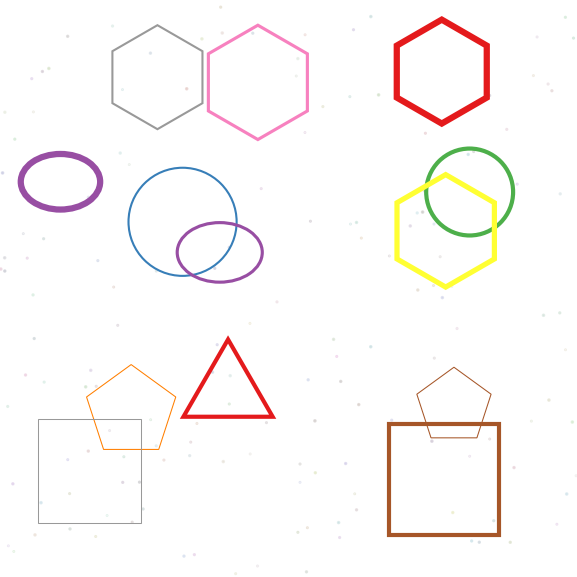[{"shape": "triangle", "thickness": 2, "radius": 0.45, "center": [0.395, 0.322]}, {"shape": "hexagon", "thickness": 3, "radius": 0.45, "center": [0.765, 0.875]}, {"shape": "circle", "thickness": 1, "radius": 0.47, "center": [0.316, 0.615]}, {"shape": "circle", "thickness": 2, "radius": 0.38, "center": [0.813, 0.667]}, {"shape": "oval", "thickness": 3, "radius": 0.34, "center": [0.105, 0.684]}, {"shape": "oval", "thickness": 1.5, "radius": 0.37, "center": [0.38, 0.562]}, {"shape": "pentagon", "thickness": 0.5, "radius": 0.41, "center": [0.227, 0.287]}, {"shape": "hexagon", "thickness": 2.5, "radius": 0.49, "center": [0.772, 0.599]}, {"shape": "square", "thickness": 2, "radius": 0.48, "center": [0.768, 0.169]}, {"shape": "pentagon", "thickness": 0.5, "radius": 0.34, "center": [0.786, 0.296]}, {"shape": "hexagon", "thickness": 1.5, "radius": 0.49, "center": [0.447, 0.856]}, {"shape": "square", "thickness": 0.5, "radius": 0.45, "center": [0.155, 0.184]}, {"shape": "hexagon", "thickness": 1, "radius": 0.45, "center": [0.273, 0.865]}]